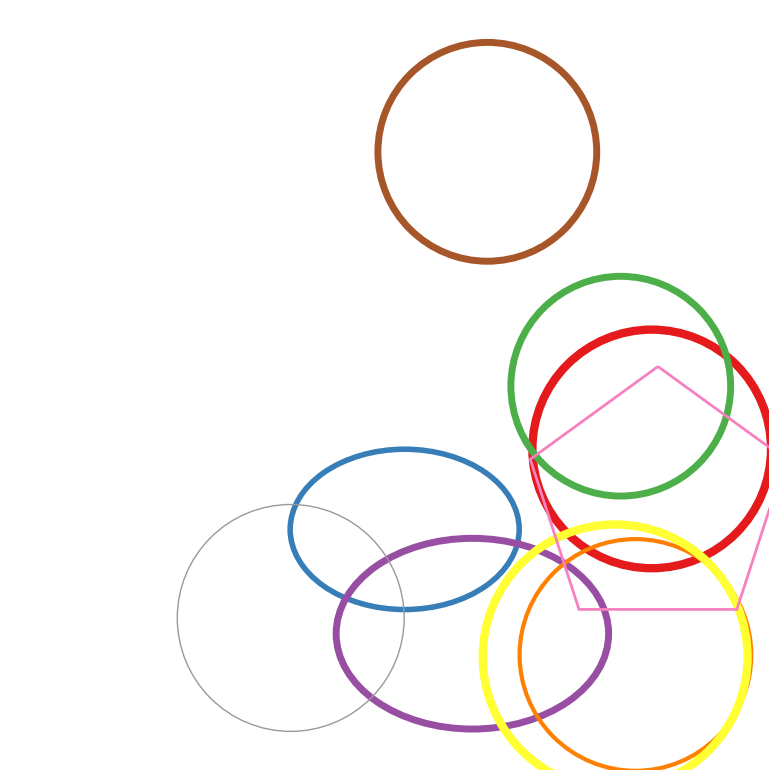[{"shape": "circle", "thickness": 3, "radius": 0.77, "center": [0.846, 0.417]}, {"shape": "oval", "thickness": 2, "radius": 0.74, "center": [0.526, 0.312]}, {"shape": "circle", "thickness": 2.5, "radius": 0.71, "center": [0.806, 0.498]}, {"shape": "oval", "thickness": 2.5, "radius": 0.88, "center": [0.613, 0.177]}, {"shape": "circle", "thickness": 1.5, "radius": 0.75, "center": [0.825, 0.149]}, {"shape": "circle", "thickness": 3, "radius": 0.86, "center": [0.799, 0.147]}, {"shape": "circle", "thickness": 2.5, "radius": 0.71, "center": [0.633, 0.803]}, {"shape": "pentagon", "thickness": 1, "radius": 0.87, "center": [0.854, 0.35]}, {"shape": "circle", "thickness": 0.5, "radius": 0.74, "center": [0.378, 0.197]}]